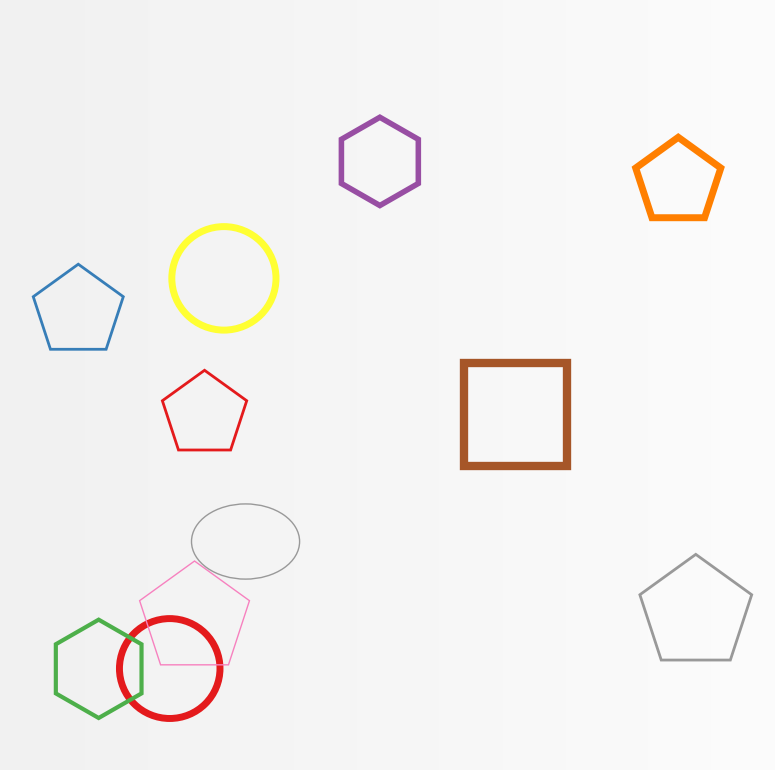[{"shape": "circle", "thickness": 2.5, "radius": 0.32, "center": [0.219, 0.132]}, {"shape": "pentagon", "thickness": 1, "radius": 0.29, "center": [0.264, 0.462]}, {"shape": "pentagon", "thickness": 1, "radius": 0.31, "center": [0.101, 0.596]}, {"shape": "hexagon", "thickness": 1.5, "radius": 0.32, "center": [0.127, 0.131]}, {"shape": "hexagon", "thickness": 2, "radius": 0.29, "center": [0.49, 0.79]}, {"shape": "pentagon", "thickness": 2.5, "radius": 0.29, "center": [0.875, 0.764]}, {"shape": "circle", "thickness": 2.5, "radius": 0.34, "center": [0.289, 0.638]}, {"shape": "square", "thickness": 3, "radius": 0.33, "center": [0.665, 0.462]}, {"shape": "pentagon", "thickness": 0.5, "radius": 0.37, "center": [0.251, 0.197]}, {"shape": "pentagon", "thickness": 1, "radius": 0.38, "center": [0.898, 0.204]}, {"shape": "oval", "thickness": 0.5, "radius": 0.35, "center": [0.317, 0.297]}]